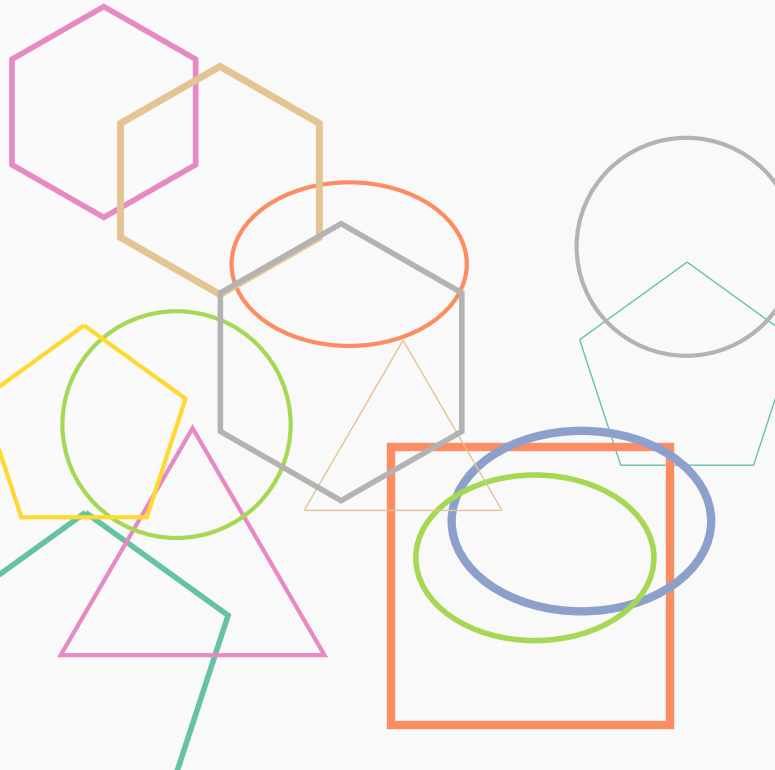[{"shape": "pentagon", "thickness": 2, "radius": 0.97, "center": [0.11, 0.141]}, {"shape": "pentagon", "thickness": 0.5, "radius": 0.73, "center": [0.887, 0.514]}, {"shape": "square", "thickness": 3, "radius": 0.9, "center": [0.684, 0.239]}, {"shape": "oval", "thickness": 1.5, "radius": 0.76, "center": [0.451, 0.657]}, {"shape": "oval", "thickness": 3, "radius": 0.84, "center": [0.75, 0.323]}, {"shape": "hexagon", "thickness": 2, "radius": 0.68, "center": [0.134, 0.855]}, {"shape": "triangle", "thickness": 1.5, "radius": 0.98, "center": [0.248, 0.247]}, {"shape": "oval", "thickness": 2, "radius": 0.77, "center": [0.69, 0.276]}, {"shape": "circle", "thickness": 1.5, "radius": 0.74, "center": [0.228, 0.449]}, {"shape": "pentagon", "thickness": 1.5, "radius": 0.69, "center": [0.108, 0.44]}, {"shape": "triangle", "thickness": 0.5, "radius": 0.74, "center": [0.52, 0.411]}, {"shape": "hexagon", "thickness": 2.5, "radius": 0.74, "center": [0.284, 0.766]}, {"shape": "hexagon", "thickness": 2, "radius": 0.9, "center": [0.44, 0.53]}, {"shape": "circle", "thickness": 1.5, "radius": 0.71, "center": [0.886, 0.679]}]